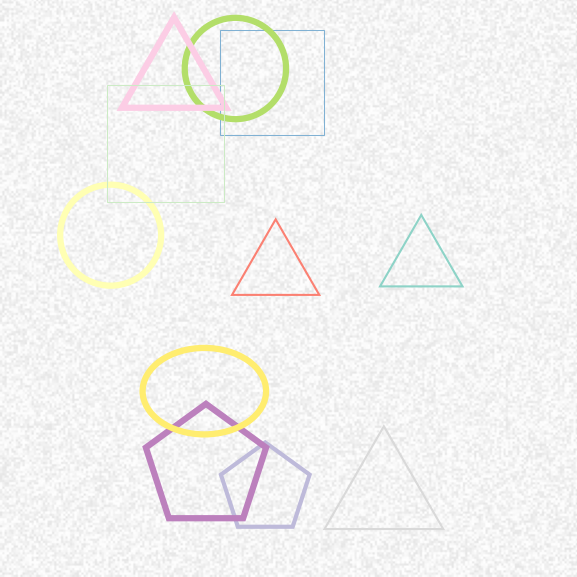[{"shape": "triangle", "thickness": 1, "radius": 0.41, "center": [0.729, 0.544]}, {"shape": "circle", "thickness": 3, "radius": 0.44, "center": [0.192, 0.592]}, {"shape": "pentagon", "thickness": 2, "radius": 0.4, "center": [0.459, 0.152]}, {"shape": "triangle", "thickness": 1, "radius": 0.44, "center": [0.477, 0.532]}, {"shape": "square", "thickness": 0.5, "radius": 0.45, "center": [0.471, 0.856]}, {"shape": "circle", "thickness": 3, "radius": 0.44, "center": [0.408, 0.881]}, {"shape": "triangle", "thickness": 3, "radius": 0.52, "center": [0.301, 0.865]}, {"shape": "triangle", "thickness": 1, "radius": 0.59, "center": [0.665, 0.142]}, {"shape": "pentagon", "thickness": 3, "radius": 0.55, "center": [0.357, 0.19]}, {"shape": "square", "thickness": 0.5, "radius": 0.51, "center": [0.287, 0.75]}, {"shape": "oval", "thickness": 3, "radius": 0.53, "center": [0.354, 0.322]}]